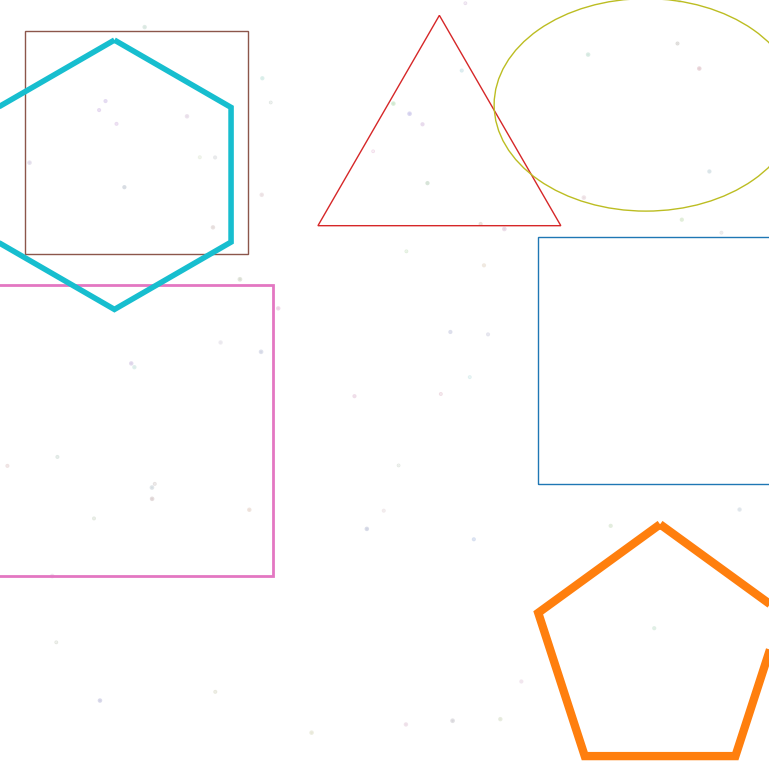[{"shape": "square", "thickness": 0.5, "radius": 0.8, "center": [0.859, 0.532]}, {"shape": "pentagon", "thickness": 3, "radius": 0.83, "center": [0.857, 0.153]}, {"shape": "triangle", "thickness": 0.5, "radius": 0.91, "center": [0.571, 0.798]}, {"shape": "square", "thickness": 0.5, "radius": 0.72, "center": [0.177, 0.815]}, {"shape": "square", "thickness": 1, "radius": 0.95, "center": [0.165, 0.441]}, {"shape": "oval", "thickness": 0.5, "radius": 0.99, "center": [0.839, 0.864]}, {"shape": "hexagon", "thickness": 2, "radius": 0.87, "center": [0.149, 0.773]}]